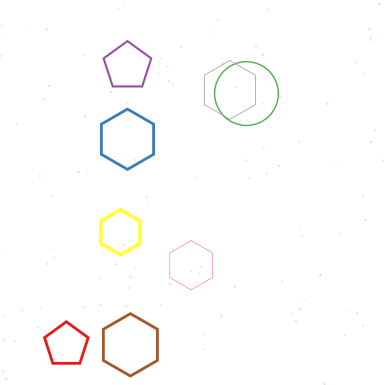[{"shape": "pentagon", "thickness": 2, "radius": 0.3, "center": [0.172, 0.105]}, {"shape": "hexagon", "thickness": 2, "radius": 0.39, "center": [0.331, 0.638]}, {"shape": "circle", "thickness": 1, "radius": 0.41, "center": [0.64, 0.757]}, {"shape": "pentagon", "thickness": 1.5, "radius": 0.33, "center": [0.331, 0.828]}, {"shape": "hexagon", "thickness": 2.5, "radius": 0.29, "center": [0.313, 0.397]}, {"shape": "hexagon", "thickness": 2, "radius": 0.41, "center": [0.339, 0.104]}, {"shape": "hexagon", "thickness": 0.5, "radius": 0.32, "center": [0.496, 0.311]}, {"shape": "hexagon", "thickness": 0.5, "radius": 0.38, "center": [0.597, 0.766]}]